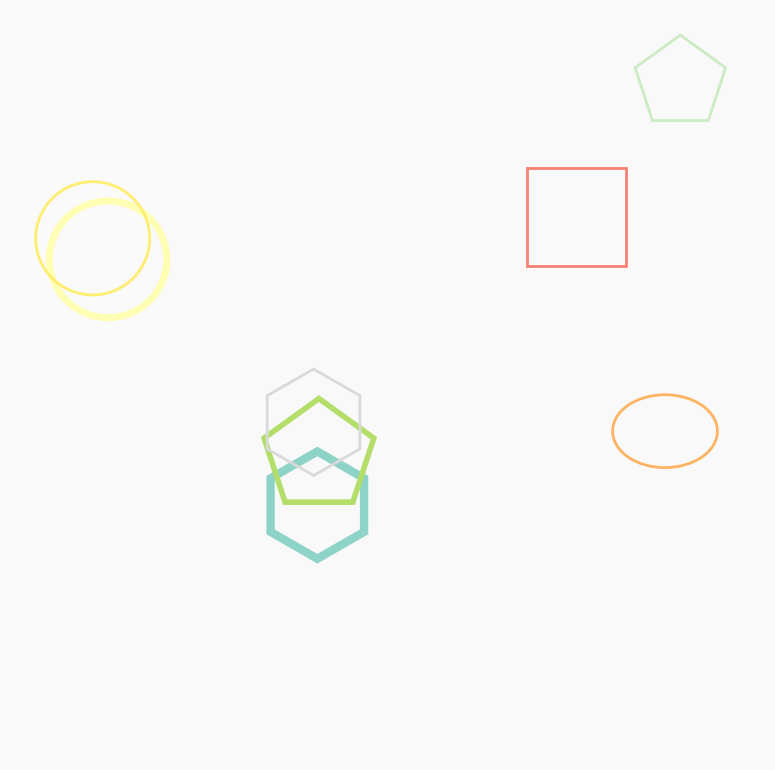[{"shape": "hexagon", "thickness": 3, "radius": 0.35, "center": [0.409, 0.344]}, {"shape": "circle", "thickness": 2.5, "radius": 0.38, "center": [0.139, 0.663]}, {"shape": "square", "thickness": 1, "radius": 0.32, "center": [0.744, 0.718]}, {"shape": "oval", "thickness": 1, "radius": 0.34, "center": [0.858, 0.44]}, {"shape": "pentagon", "thickness": 2, "radius": 0.37, "center": [0.412, 0.408]}, {"shape": "hexagon", "thickness": 1, "radius": 0.35, "center": [0.405, 0.452]}, {"shape": "pentagon", "thickness": 1, "radius": 0.31, "center": [0.878, 0.893]}, {"shape": "circle", "thickness": 1, "radius": 0.37, "center": [0.12, 0.69]}]